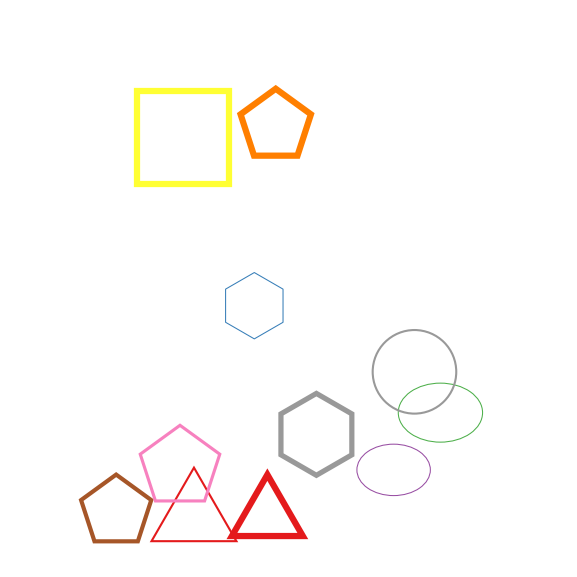[{"shape": "triangle", "thickness": 1, "radius": 0.42, "center": [0.336, 0.104]}, {"shape": "triangle", "thickness": 3, "radius": 0.35, "center": [0.463, 0.106]}, {"shape": "hexagon", "thickness": 0.5, "radius": 0.29, "center": [0.44, 0.47]}, {"shape": "oval", "thickness": 0.5, "radius": 0.36, "center": [0.763, 0.285]}, {"shape": "oval", "thickness": 0.5, "radius": 0.32, "center": [0.682, 0.185]}, {"shape": "pentagon", "thickness": 3, "radius": 0.32, "center": [0.477, 0.781]}, {"shape": "square", "thickness": 3, "radius": 0.4, "center": [0.317, 0.761]}, {"shape": "pentagon", "thickness": 2, "radius": 0.32, "center": [0.201, 0.113]}, {"shape": "pentagon", "thickness": 1.5, "radius": 0.36, "center": [0.312, 0.19]}, {"shape": "hexagon", "thickness": 2.5, "radius": 0.35, "center": [0.548, 0.247]}, {"shape": "circle", "thickness": 1, "radius": 0.36, "center": [0.718, 0.355]}]